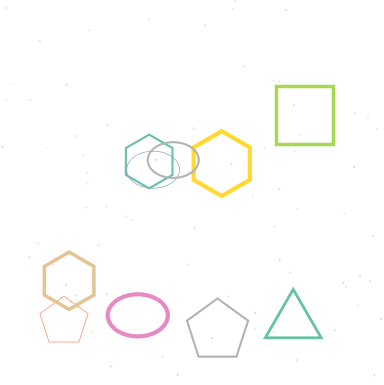[{"shape": "hexagon", "thickness": 1.5, "radius": 0.35, "center": [0.387, 0.581]}, {"shape": "triangle", "thickness": 2, "radius": 0.42, "center": [0.762, 0.165]}, {"shape": "pentagon", "thickness": 0.5, "radius": 0.33, "center": [0.166, 0.165]}, {"shape": "oval", "thickness": 0.5, "radius": 0.34, "center": [0.398, 0.559]}, {"shape": "oval", "thickness": 3, "radius": 0.39, "center": [0.358, 0.181]}, {"shape": "square", "thickness": 2.5, "radius": 0.37, "center": [0.791, 0.702]}, {"shape": "hexagon", "thickness": 3, "radius": 0.42, "center": [0.576, 0.575]}, {"shape": "hexagon", "thickness": 2.5, "radius": 0.37, "center": [0.18, 0.271]}, {"shape": "pentagon", "thickness": 1.5, "radius": 0.42, "center": [0.565, 0.141]}, {"shape": "oval", "thickness": 1.5, "radius": 0.33, "center": [0.45, 0.584]}]